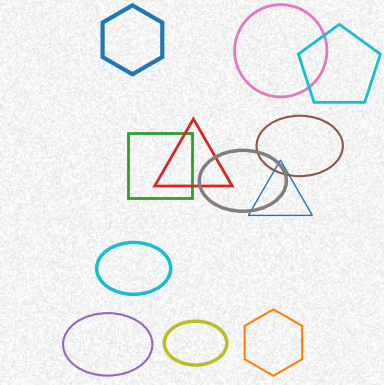[{"shape": "triangle", "thickness": 1, "radius": 0.48, "center": [0.728, 0.488]}, {"shape": "hexagon", "thickness": 3, "radius": 0.45, "center": [0.344, 0.897]}, {"shape": "hexagon", "thickness": 1.5, "radius": 0.43, "center": [0.71, 0.11]}, {"shape": "square", "thickness": 2, "radius": 0.42, "center": [0.416, 0.57]}, {"shape": "triangle", "thickness": 2, "radius": 0.58, "center": [0.502, 0.575]}, {"shape": "oval", "thickness": 1.5, "radius": 0.58, "center": [0.28, 0.106]}, {"shape": "oval", "thickness": 1.5, "radius": 0.56, "center": [0.778, 0.621]}, {"shape": "circle", "thickness": 2, "radius": 0.6, "center": [0.729, 0.868]}, {"shape": "oval", "thickness": 2.5, "radius": 0.57, "center": [0.631, 0.53]}, {"shape": "oval", "thickness": 2.5, "radius": 0.41, "center": [0.508, 0.109]}, {"shape": "oval", "thickness": 2.5, "radius": 0.48, "center": [0.347, 0.303]}, {"shape": "pentagon", "thickness": 2, "radius": 0.56, "center": [0.882, 0.825]}]